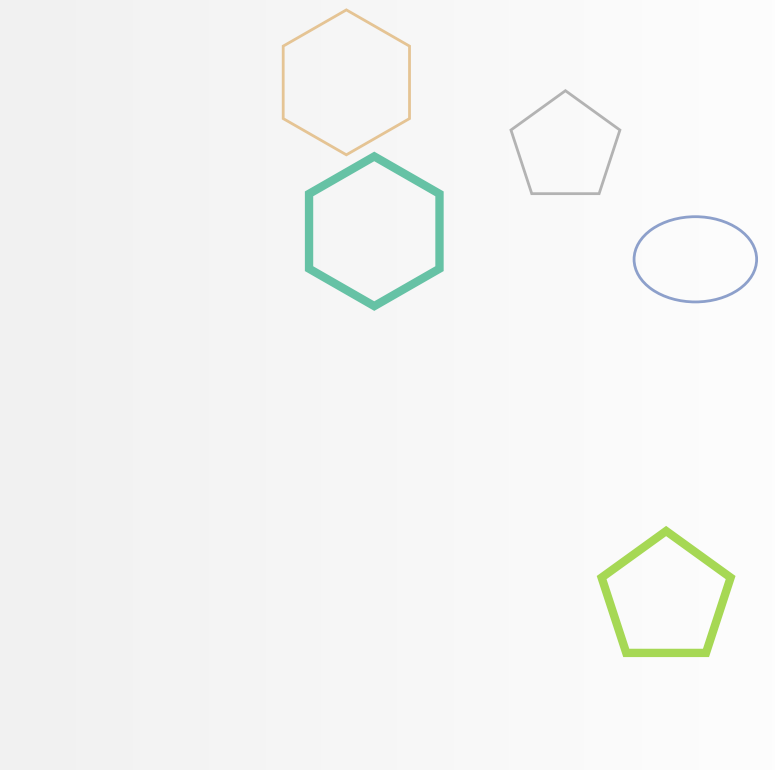[{"shape": "hexagon", "thickness": 3, "radius": 0.49, "center": [0.483, 0.7]}, {"shape": "oval", "thickness": 1, "radius": 0.4, "center": [0.897, 0.663]}, {"shape": "pentagon", "thickness": 3, "radius": 0.44, "center": [0.86, 0.223]}, {"shape": "hexagon", "thickness": 1, "radius": 0.47, "center": [0.447, 0.893]}, {"shape": "pentagon", "thickness": 1, "radius": 0.37, "center": [0.73, 0.808]}]